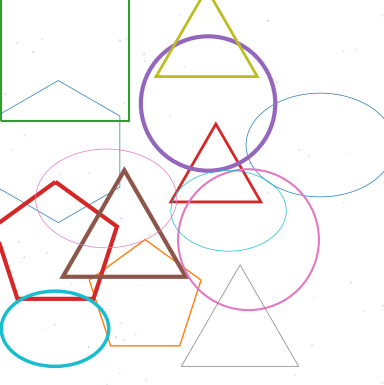[{"shape": "hexagon", "thickness": 0.5, "radius": 0.92, "center": [0.151, 0.606]}, {"shape": "oval", "thickness": 0.5, "radius": 0.96, "center": [0.832, 0.623]}, {"shape": "pentagon", "thickness": 1, "radius": 0.76, "center": [0.377, 0.225]}, {"shape": "square", "thickness": 1.5, "radius": 0.83, "center": [0.168, 0.852]}, {"shape": "triangle", "thickness": 2, "radius": 0.67, "center": [0.561, 0.543]}, {"shape": "pentagon", "thickness": 3, "radius": 0.84, "center": [0.144, 0.36]}, {"shape": "circle", "thickness": 3, "radius": 0.87, "center": [0.54, 0.731]}, {"shape": "triangle", "thickness": 3, "radius": 0.92, "center": [0.323, 0.373]}, {"shape": "circle", "thickness": 1.5, "radius": 0.91, "center": [0.645, 0.377]}, {"shape": "oval", "thickness": 0.5, "radius": 0.92, "center": [0.276, 0.485]}, {"shape": "triangle", "thickness": 0.5, "radius": 0.88, "center": [0.623, 0.136]}, {"shape": "triangle", "thickness": 2, "radius": 0.76, "center": [0.537, 0.877]}, {"shape": "oval", "thickness": 2.5, "radius": 0.7, "center": [0.143, 0.146]}, {"shape": "oval", "thickness": 0.5, "radius": 0.75, "center": [0.594, 0.452]}]